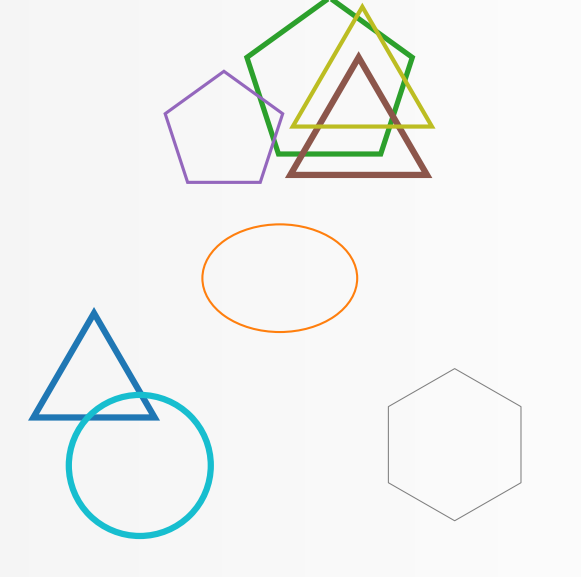[{"shape": "triangle", "thickness": 3, "radius": 0.6, "center": [0.162, 0.336]}, {"shape": "oval", "thickness": 1, "radius": 0.67, "center": [0.481, 0.517]}, {"shape": "pentagon", "thickness": 2.5, "radius": 0.75, "center": [0.567, 0.853]}, {"shape": "pentagon", "thickness": 1.5, "radius": 0.53, "center": [0.385, 0.769]}, {"shape": "triangle", "thickness": 3, "radius": 0.68, "center": [0.617, 0.764]}, {"shape": "hexagon", "thickness": 0.5, "radius": 0.66, "center": [0.782, 0.229]}, {"shape": "triangle", "thickness": 2, "radius": 0.69, "center": [0.623, 0.849]}, {"shape": "circle", "thickness": 3, "radius": 0.61, "center": [0.241, 0.193]}]